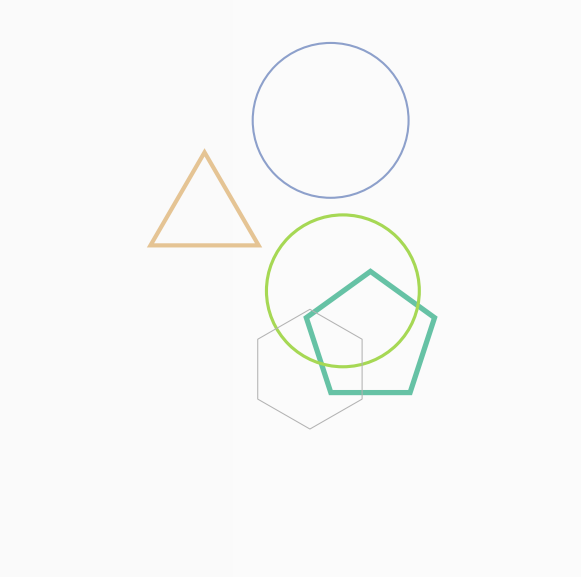[{"shape": "pentagon", "thickness": 2.5, "radius": 0.58, "center": [0.637, 0.413]}, {"shape": "circle", "thickness": 1, "radius": 0.67, "center": [0.569, 0.791]}, {"shape": "circle", "thickness": 1.5, "radius": 0.66, "center": [0.59, 0.496]}, {"shape": "triangle", "thickness": 2, "radius": 0.54, "center": [0.352, 0.628]}, {"shape": "hexagon", "thickness": 0.5, "radius": 0.52, "center": [0.533, 0.36]}]